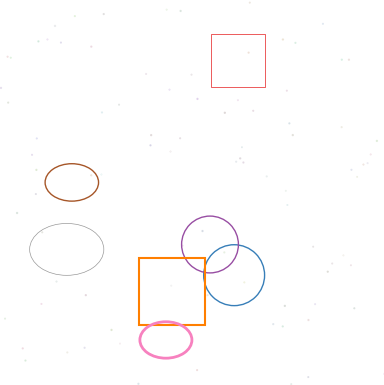[{"shape": "square", "thickness": 0.5, "radius": 0.35, "center": [0.619, 0.843]}, {"shape": "circle", "thickness": 1, "radius": 0.4, "center": [0.608, 0.285]}, {"shape": "circle", "thickness": 1, "radius": 0.37, "center": [0.545, 0.365]}, {"shape": "square", "thickness": 1.5, "radius": 0.43, "center": [0.447, 0.243]}, {"shape": "oval", "thickness": 1, "radius": 0.35, "center": [0.187, 0.526]}, {"shape": "oval", "thickness": 2, "radius": 0.34, "center": [0.431, 0.117]}, {"shape": "oval", "thickness": 0.5, "radius": 0.48, "center": [0.173, 0.352]}]